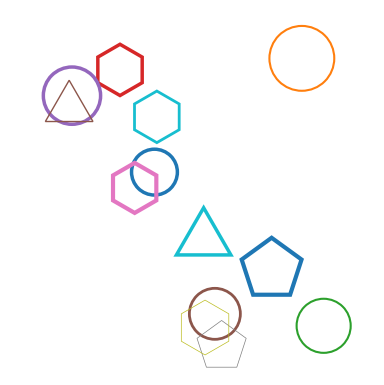[{"shape": "pentagon", "thickness": 3, "radius": 0.41, "center": [0.706, 0.301]}, {"shape": "circle", "thickness": 2.5, "radius": 0.3, "center": [0.401, 0.553]}, {"shape": "circle", "thickness": 1.5, "radius": 0.42, "center": [0.784, 0.848]}, {"shape": "circle", "thickness": 1.5, "radius": 0.35, "center": [0.841, 0.154]}, {"shape": "hexagon", "thickness": 2.5, "radius": 0.33, "center": [0.312, 0.818]}, {"shape": "circle", "thickness": 2.5, "radius": 0.37, "center": [0.187, 0.752]}, {"shape": "triangle", "thickness": 1, "radius": 0.36, "center": [0.18, 0.72]}, {"shape": "circle", "thickness": 2, "radius": 0.33, "center": [0.558, 0.185]}, {"shape": "hexagon", "thickness": 3, "radius": 0.32, "center": [0.35, 0.512]}, {"shape": "pentagon", "thickness": 0.5, "radius": 0.34, "center": [0.576, 0.101]}, {"shape": "hexagon", "thickness": 0.5, "radius": 0.36, "center": [0.533, 0.149]}, {"shape": "triangle", "thickness": 2.5, "radius": 0.41, "center": [0.529, 0.379]}, {"shape": "hexagon", "thickness": 2, "radius": 0.34, "center": [0.407, 0.697]}]